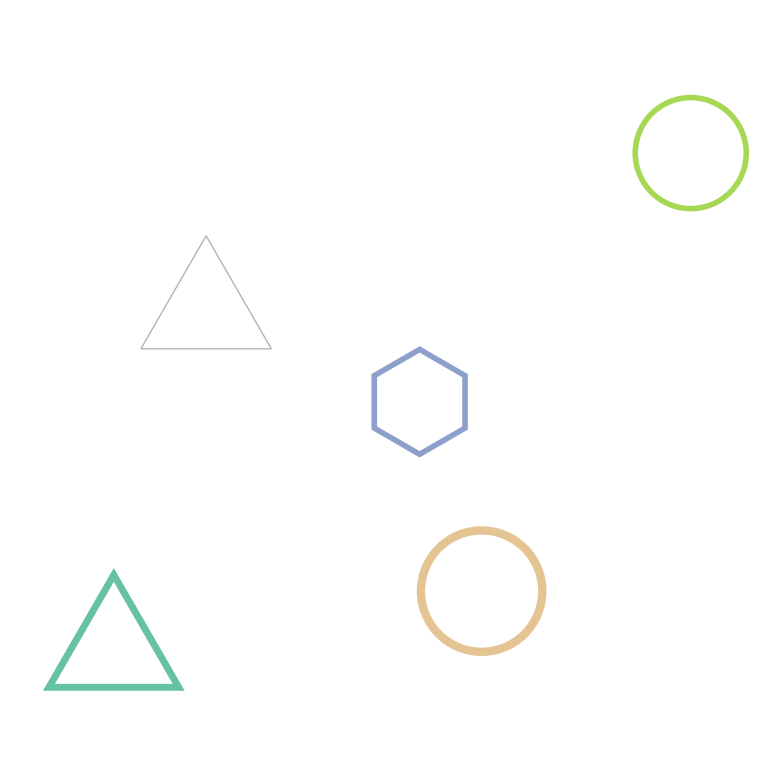[{"shape": "triangle", "thickness": 2.5, "radius": 0.49, "center": [0.148, 0.156]}, {"shape": "hexagon", "thickness": 2, "radius": 0.34, "center": [0.545, 0.478]}, {"shape": "circle", "thickness": 2, "radius": 0.36, "center": [0.897, 0.801]}, {"shape": "circle", "thickness": 3, "radius": 0.39, "center": [0.625, 0.232]}, {"shape": "triangle", "thickness": 0.5, "radius": 0.49, "center": [0.268, 0.596]}]